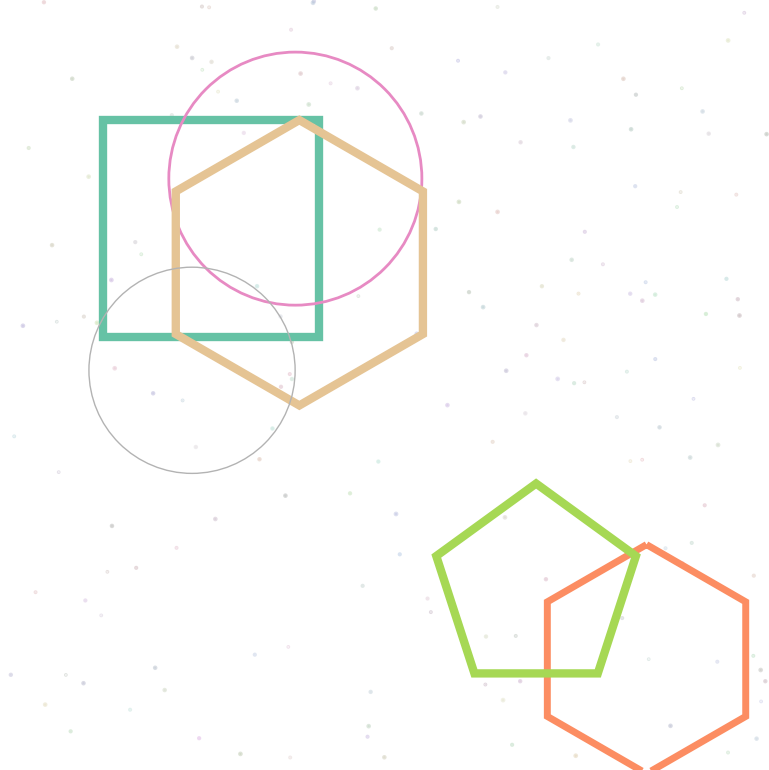[{"shape": "square", "thickness": 3, "radius": 0.7, "center": [0.274, 0.703]}, {"shape": "hexagon", "thickness": 2.5, "radius": 0.74, "center": [0.84, 0.144]}, {"shape": "circle", "thickness": 1, "radius": 0.82, "center": [0.384, 0.768]}, {"shape": "pentagon", "thickness": 3, "radius": 0.68, "center": [0.696, 0.236]}, {"shape": "hexagon", "thickness": 3, "radius": 0.93, "center": [0.389, 0.659]}, {"shape": "circle", "thickness": 0.5, "radius": 0.67, "center": [0.249, 0.519]}]